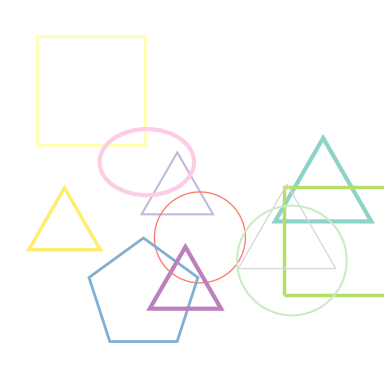[{"shape": "triangle", "thickness": 3, "radius": 0.72, "center": [0.839, 0.497]}, {"shape": "square", "thickness": 2, "radius": 0.71, "center": [0.237, 0.765]}, {"shape": "triangle", "thickness": 1.5, "radius": 0.54, "center": [0.461, 0.497]}, {"shape": "circle", "thickness": 1, "radius": 0.59, "center": [0.519, 0.383]}, {"shape": "pentagon", "thickness": 2, "radius": 0.74, "center": [0.373, 0.233]}, {"shape": "square", "thickness": 2.5, "radius": 0.71, "center": [0.879, 0.374]}, {"shape": "oval", "thickness": 3, "radius": 0.61, "center": [0.381, 0.579]}, {"shape": "triangle", "thickness": 1, "radius": 0.73, "center": [0.745, 0.376]}, {"shape": "triangle", "thickness": 3, "radius": 0.53, "center": [0.482, 0.252]}, {"shape": "circle", "thickness": 1.5, "radius": 0.71, "center": [0.758, 0.323]}, {"shape": "triangle", "thickness": 2.5, "radius": 0.54, "center": [0.168, 0.405]}]